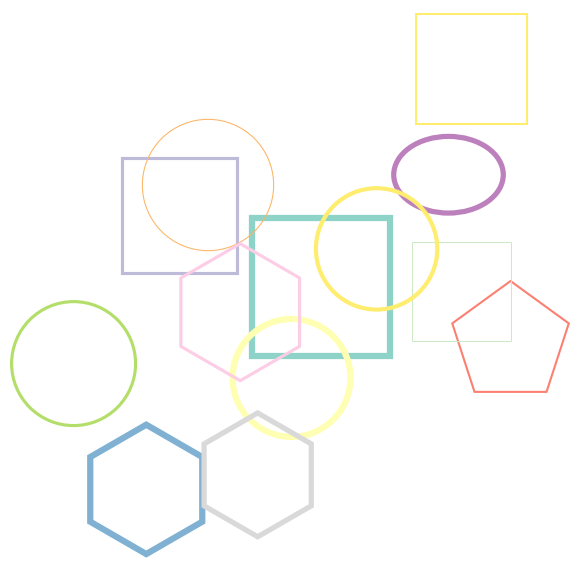[{"shape": "square", "thickness": 3, "radius": 0.6, "center": [0.557, 0.502]}, {"shape": "circle", "thickness": 3, "radius": 0.51, "center": [0.505, 0.345]}, {"shape": "square", "thickness": 1.5, "radius": 0.5, "center": [0.311, 0.626]}, {"shape": "pentagon", "thickness": 1, "radius": 0.53, "center": [0.884, 0.406]}, {"shape": "hexagon", "thickness": 3, "radius": 0.56, "center": [0.253, 0.152]}, {"shape": "circle", "thickness": 0.5, "radius": 0.57, "center": [0.36, 0.679]}, {"shape": "circle", "thickness": 1.5, "radius": 0.54, "center": [0.127, 0.37]}, {"shape": "hexagon", "thickness": 1.5, "radius": 0.59, "center": [0.416, 0.459]}, {"shape": "hexagon", "thickness": 2.5, "radius": 0.54, "center": [0.446, 0.177]}, {"shape": "oval", "thickness": 2.5, "radius": 0.47, "center": [0.777, 0.697]}, {"shape": "square", "thickness": 0.5, "radius": 0.43, "center": [0.799, 0.494]}, {"shape": "circle", "thickness": 2, "radius": 0.53, "center": [0.652, 0.568]}, {"shape": "square", "thickness": 1, "radius": 0.48, "center": [0.817, 0.879]}]